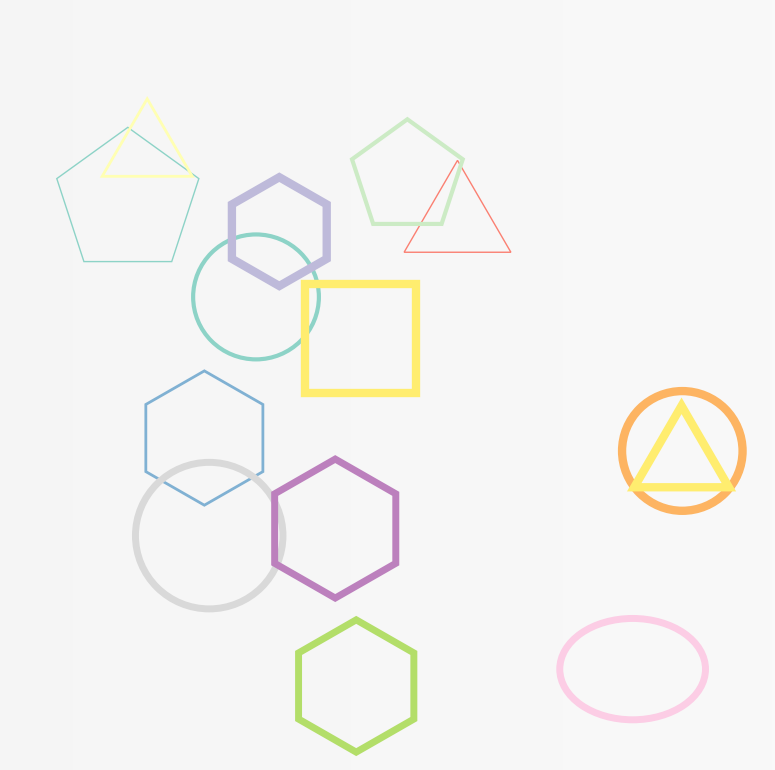[{"shape": "circle", "thickness": 1.5, "radius": 0.41, "center": [0.33, 0.614]}, {"shape": "pentagon", "thickness": 0.5, "radius": 0.48, "center": [0.165, 0.738]}, {"shape": "triangle", "thickness": 1, "radius": 0.34, "center": [0.19, 0.805]}, {"shape": "hexagon", "thickness": 3, "radius": 0.35, "center": [0.36, 0.699]}, {"shape": "triangle", "thickness": 0.5, "radius": 0.4, "center": [0.59, 0.712]}, {"shape": "hexagon", "thickness": 1, "radius": 0.44, "center": [0.264, 0.431]}, {"shape": "circle", "thickness": 3, "radius": 0.39, "center": [0.88, 0.414]}, {"shape": "hexagon", "thickness": 2.5, "radius": 0.43, "center": [0.46, 0.109]}, {"shape": "oval", "thickness": 2.5, "radius": 0.47, "center": [0.816, 0.131]}, {"shape": "circle", "thickness": 2.5, "radius": 0.48, "center": [0.27, 0.304]}, {"shape": "hexagon", "thickness": 2.5, "radius": 0.45, "center": [0.433, 0.314]}, {"shape": "pentagon", "thickness": 1.5, "radius": 0.38, "center": [0.526, 0.77]}, {"shape": "square", "thickness": 3, "radius": 0.36, "center": [0.465, 0.56]}, {"shape": "triangle", "thickness": 3, "radius": 0.35, "center": [0.879, 0.402]}]